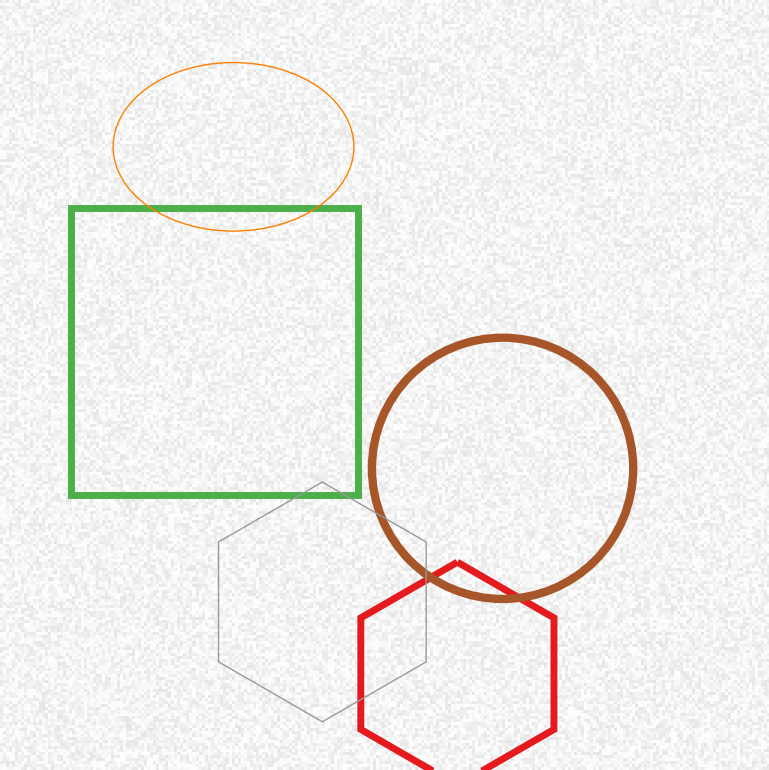[{"shape": "hexagon", "thickness": 2.5, "radius": 0.72, "center": [0.594, 0.125]}, {"shape": "square", "thickness": 2.5, "radius": 0.93, "center": [0.278, 0.543]}, {"shape": "oval", "thickness": 0.5, "radius": 0.78, "center": [0.303, 0.809]}, {"shape": "circle", "thickness": 3, "radius": 0.85, "center": [0.653, 0.392]}, {"shape": "hexagon", "thickness": 0.5, "radius": 0.78, "center": [0.419, 0.218]}]